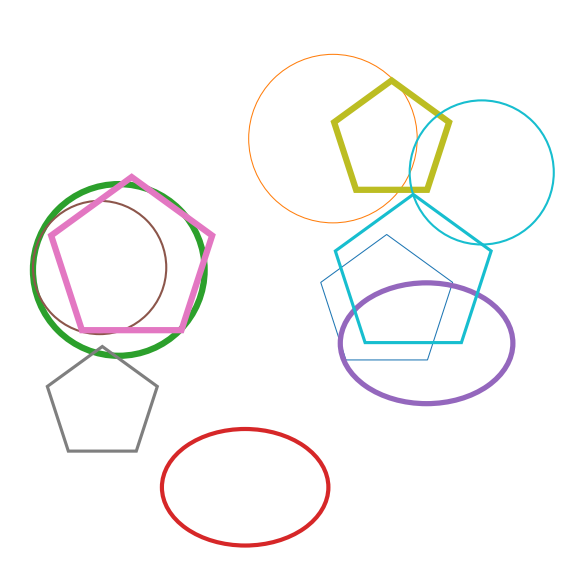[{"shape": "pentagon", "thickness": 0.5, "radius": 0.6, "center": [0.67, 0.473]}, {"shape": "circle", "thickness": 0.5, "radius": 0.73, "center": [0.577, 0.759]}, {"shape": "circle", "thickness": 3, "radius": 0.74, "center": [0.206, 0.532]}, {"shape": "oval", "thickness": 2, "radius": 0.72, "center": [0.425, 0.155]}, {"shape": "oval", "thickness": 2.5, "radius": 0.75, "center": [0.739, 0.405]}, {"shape": "circle", "thickness": 1, "radius": 0.58, "center": [0.173, 0.536]}, {"shape": "pentagon", "thickness": 3, "radius": 0.73, "center": [0.228, 0.546]}, {"shape": "pentagon", "thickness": 1.5, "radius": 0.5, "center": [0.177, 0.299]}, {"shape": "pentagon", "thickness": 3, "radius": 0.52, "center": [0.678, 0.755]}, {"shape": "pentagon", "thickness": 1.5, "radius": 0.71, "center": [0.716, 0.521]}, {"shape": "circle", "thickness": 1, "radius": 0.62, "center": [0.834, 0.701]}]